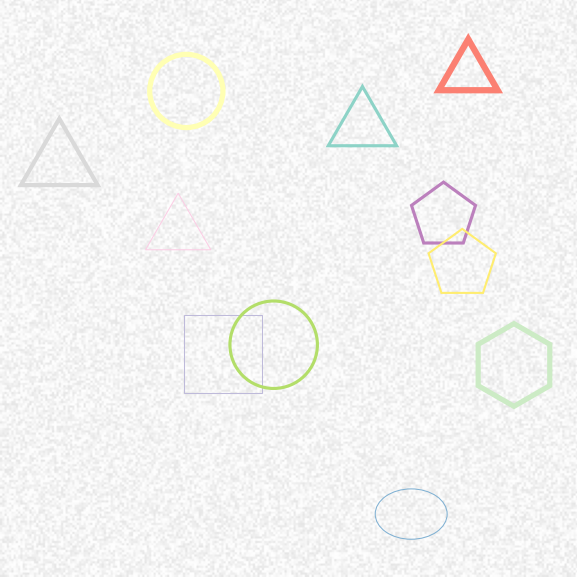[{"shape": "triangle", "thickness": 1.5, "radius": 0.34, "center": [0.628, 0.781]}, {"shape": "circle", "thickness": 2.5, "radius": 0.32, "center": [0.323, 0.842]}, {"shape": "square", "thickness": 0.5, "radius": 0.34, "center": [0.386, 0.386]}, {"shape": "triangle", "thickness": 3, "radius": 0.29, "center": [0.811, 0.872]}, {"shape": "oval", "thickness": 0.5, "radius": 0.31, "center": [0.712, 0.109]}, {"shape": "circle", "thickness": 1.5, "radius": 0.38, "center": [0.474, 0.402]}, {"shape": "triangle", "thickness": 0.5, "radius": 0.33, "center": [0.309, 0.599]}, {"shape": "triangle", "thickness": 2, "radius": 0.38, "center": [0.103, 0.717]}, {"shape": "pentagon", "thickness": 1.5, "radius": 0.29, "center": [0.768, 0.625]}, {"shape": "hexagon", "thickness": 2.5, "radius": 0.36, "center": [0.89, 0.367]}, {"shape": "pentagon", "thickness": 1, "radius": 0.31, "center": [0.8, 0.542]}]